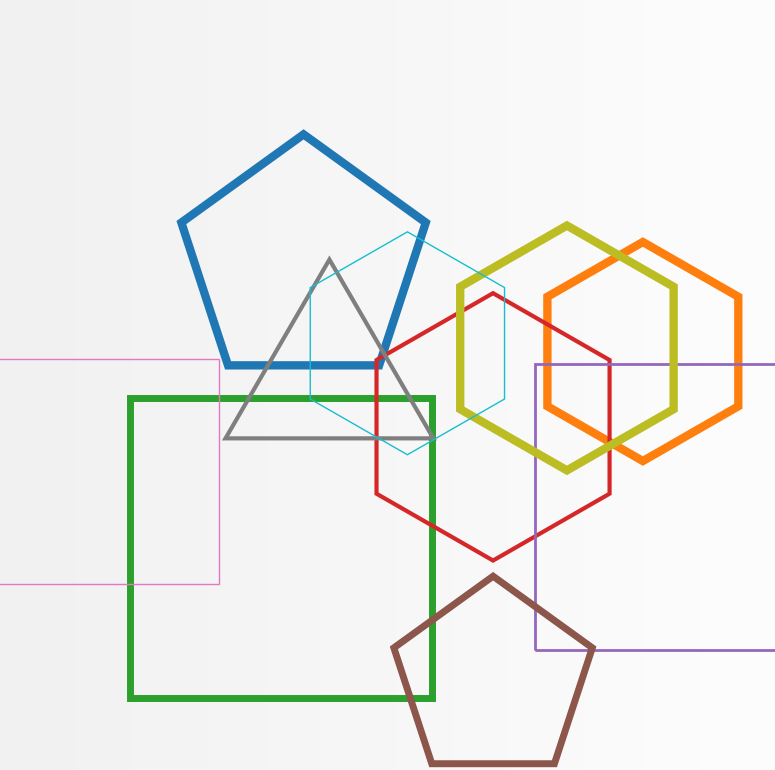[{"shape": "pentagon", "thickness": 3, "radius": 0.83, "center": [0.392, 0.66]}, {"shape": "hexagon", "thickness": 3, "radius": 0.71, "center": [0.829, 0.543]}, {"shape": "square", "thickness": 2.5, "radius": 0.97, "center": [0.363, 0.288]}, {"shape": "hexagon", "thickness": 1.5, "radius": 0.87, "center": [0.636, 0.446]}, {"shape": "square", "thickness": 1, "radius": 0.93, "center": [0.876, 0.342]}, {"shape": "pentagon", "thickness": 2.5, "radius": 0.67, "center": [0.636, 0.117]}, {"shape": "square", "thickness": 0.5, "radius": 0.73, "center": [0.136, 0.388]}, {"shape": "triangle", "thickness": 1.5, "radius": 0.77, "center": [0.425, 0.508]}, {"shape": "hexagon", "thickness": 3, "radius": 0.79, "center": [0.732, 0.548]}, {"shape": "hexagon", "thickness": 0.5, "radius": 0.72, "center": [0.526, 0.554]}]